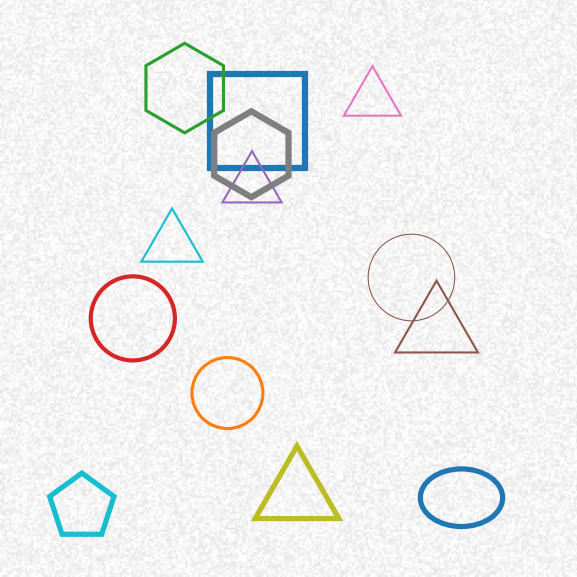[{"shape": "oval", "thickness": 2.5, "radius": 0.36, "center": [0.799, 0.137]}, {"shape": "square", "thickness": 3, "radius": 0.41, "center": [0.446, 0.789]}, {"shape": "circle", "thickness": 1.5, "radius": 0.31, "center": [0.394, 0.319]}, {"shape": "hexagon", "thickness": 1.5, "radius": 0.39, "center": [0.32, 0.847]}, {"shape": "circle", "thickness": 2, "radius": 0.36, "center": [0.23, 0.448]}, {"shape": "triangle", "thickness": 1, "radius": 0.3, "center": [0.436, 0.678]}, {"shape": "triangle", "thickness": 1, "radius": 0.41, "center": [0.756, 0.43]}, {"shape": "circle", "thickness": 0.5, "radius": 0.37, "center": [0.712, 0.519]}, {"shape": "triangle", "thickness": 1, "radius": 0.29, "center": [0.645, 0.827]}, {"shape": "hexagon", "thickness": 3, "radius": 0.37, "center": [0.435, 0.732]}, {"shape": "triangle", "thickness": 2.5, "radius": 0.42, "center": [0.514, 0.143]}, {"shape": "triangle", "thickness": 1, "radius": 0.31, "center": [0.298, 0.577]}, {"shape": "pentagon", "thickness": 2.5, "radius": 0.29, "center": [0.142, 0.121]}]